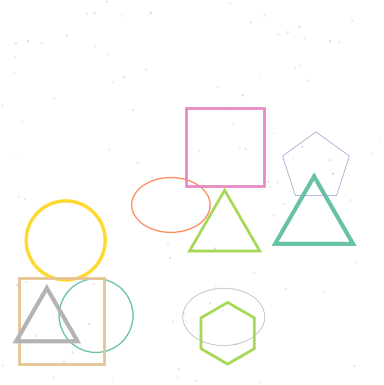[{"shape": "circle", "thickness": 1, "radius": 0.48, "center": [0.25, 0.18]}, {"shape": "triangle", "thickness": 3, "radius": 0.58, "center": [0.816, 0.425]}, {"shape": "oval", "thickness": 1, "radius": 0.51, "center": [0.444, 0.468]}, {"shape": "pentagon", "thickness": 0.5, "radius": 0.46, "center": [0.821, 0.566]}, {"shape": "square", "thickness": 2, "radius": 0.5, "center": [0.584, 0.618]}, {"shape": "hexagon", "thickness": 2, "radius": 0.4, "center": [0.591, 0.134]}, {"shape": "triangle", "thickness": 2, "radius": 0.53, "center": [0.583, 0.401]}, {"shape": "circle", "thickness": 2.5, "radius": 0.51, "center": [0.171, 0.376]}, {"shape": "square", "thickness": 2, "radius": 0.56, "center": [0.159, 0.167]}, {"shape": "oval", "thickness": 0.5, "radius": 0.53, "center": [0.581, 0.177]}, {"shape": "triangle", "thickness": 3, "radius": 0.46, "center": [0.122, 0.16]}]